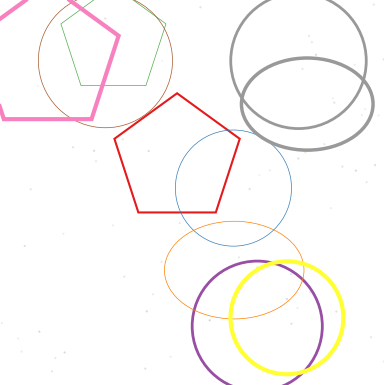[{"shape": "pentagon", "thickness": 1.5, "radius": 0.86, "center": [0.46, 0.587]}, {"shape": "circle", "thickness": 0.5, "radius": 0.75, "center": [0.606, 0.511]}, {"shape": "pentagon", "thickness": 0.5, "radius": 0.72, "center": [0.295, 0.894]}, {"shape": "circle", "thickness": 2, "radius": 0.85, "center": [0.668, 0.153]}, {"shape": "oval", "thickness": 0.5, "radius": 0.91, "center": [0.608, 0.298]}, {"shape": "circle", "thickness": 3, "radius": 0.73, "center": [0.745, 0.175]}, {"shape": "circle", "thickness": 0.5, "radius": 0.87, "center": [0.274, 0.842]}, {"shape": "pentagon", "thickness": 3, "radius": 0.97, "center": [0.124, 0.847]}, {"shape": "oval", "thickness": 2.5, "radius": 0.85, "center": [0.798, 0.73]}, {"shape": "circle", "thickness": 2, "radius": 0.88, "center": [0.775, 0.842]}]